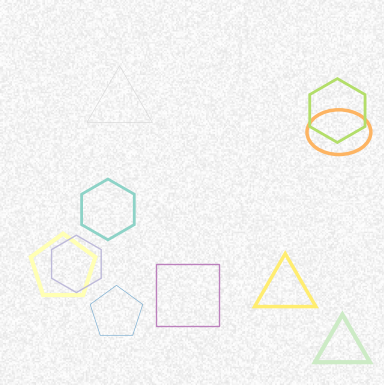[{"shape": "hexagon", "thickness": 2, "radius": 0.39, "center": [0.28, 0.456]}, {"shape": "pentagon", "thickness": 3, "radius": 0.44, "center": [0.164, 0.305]}, {"shape": "hexagon", "thickness": 1, "radius": 0.37, "center": [0.198, 0.315]}, {"shape": "pentagon", "thickness": 0.5, "radius": 0.36, "center": [0.302, 0.187]}, {"shape": "oval", "thickness": 2.5, "radius": 0.41, "center": [0.88, 0.657]}, {"shape": "hexagon", "thickness": 2, "radius": 0.41, "center": [0.876, 0.713]}, {"shape": "triangle", "thickness": 0.5, "radius": 0.49, "center": [0.311, 0.731]}, {"shape": "square", "thickness": 1, "radius": 0.41, "center": [0.488, 0.234]}, {"shape": "triangle", "thickness": 3, "radius": 0.41, "center": [0.889, 0.101]}, {"shape": "triangle", "thickness": 2.5, "radius": 0.46, "center": [0.741, 0.25]}]